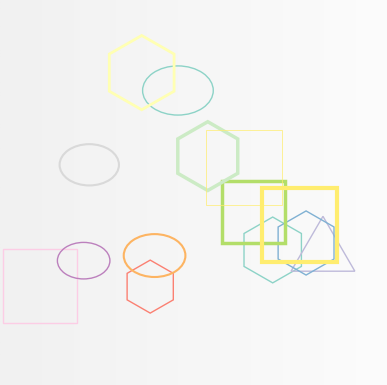[{"shape": "hexagon", "thickness": 1, "radius": 0.43, "center": [0.704, 0.351]}, {"shape": "oval", "thickness": 1, "radius": 0.46, "center": [0.459, 0.765]}, {"shape": "hexagon", "thickness": 2, "radius": 0.48, "center": [0.366, 0.811]}, {"shape": "triangle", "thickness": 1, "radius": 0.48, "center": [0.833, 0.343]}, {"shape": "hexagon", "thickness": 1, "radius": 0.34, "center": [0.388, 0.256]}, {"shape": "hexagon", "thickness": 1, "radius": 0.42, "center": [0.79, 0.369]}, {"shape": "oval", "thickness": 1.5, "radius": 0.4, "center": [0.399, 0.336]}, {"shape": "square", "thickness": 2.5, "radius": 0.41, "center": [0.654, 0.449]}, {"shape": "square", "thickness": 1, "radius": 0.48, "center": [0.102, 0.257]}, {"shape": "oval", "thickness": 1.5, "radius": 0.38, "center": [0.23, 0.572]}, {"shape": "oval", "thickness": 1, "radius": 0.34, "center": [0.216, 0.323]}, {"shape": "hexagon", "thickness": 2.5, "radius": 0.45, "center": [0.536, 0.594]}, {"shape": "square", "thickness": 3, "radius": 0.48, "center": [0.773, 0.417]}, {"shape": "square", "thickness": 0.5, "radius": 0.49, "center": [0.63, 0.565]}]